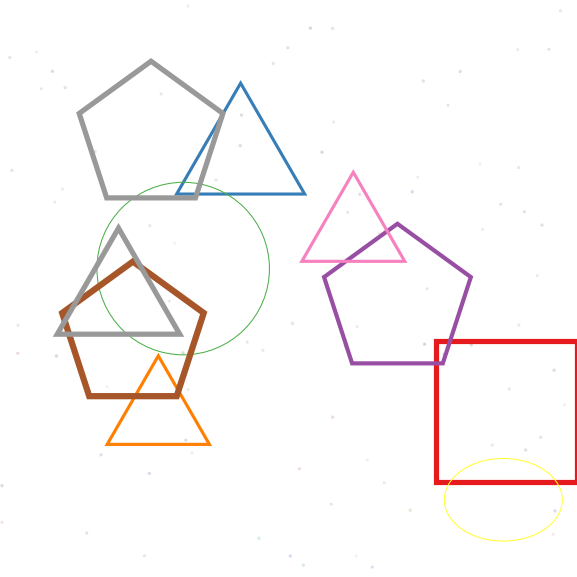[{"shape": "square", "thickness": 2.5, "radius": 0.61, "center": [0.876, 0.287]}, {"shape": "triangle", "thickness": 1.5, "radius": 0.64, "center": [0.417, 0.727]}, {"shape": "circle", "thickness": 0.5, "radius": 0.75, "center": [0.317, 0.534]}, {"shape": "pentagon", "thickness": 2, "radius": 0.67, "center": [0.688, 0.478]}, {"shape": "triangle", "thickness": 1.5, "radius": 0.51, "center": [0.274, 0.281]}, {"shape": "oval", "thickness": 0.5, "radius": 0.51, "center": [0.872, 0.134]}, {"shape": "pentagon", "thickness": 3, "radius": 0.64, "center": [0.23, 0.417]}, {"shape": "triangle", "thickness": 1.5, "radius": 0.51, "center": [0.612, 0.598]}, {"shape": "pentagon", "thickness": 2.5, "radius": 0.65, "center": [0.262, 0.762]}, {"shape": "triangle", "thickness": 2.5, "radius": 0.61, "center": [0.205, 0.482]}]